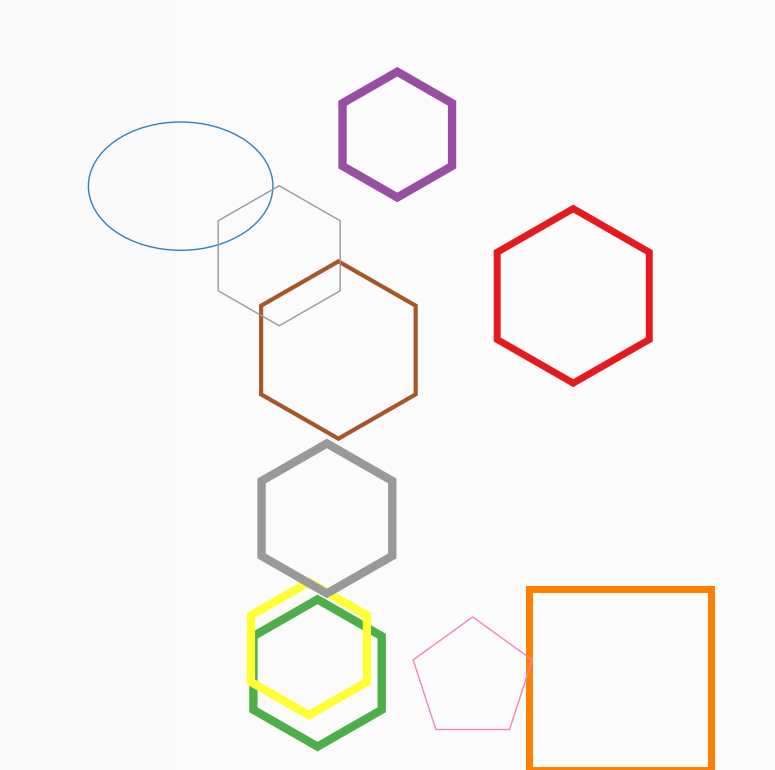[{"shape": "hexagon", "thickness": 2.5, "radius": 0.57, "center": [0.74, 0.616]}, {"shape": "oval", "thickness": 0.5, "radius": 0.6, "center": [0.233, 0.758]}, {"shape": "hexagon", "thickness": 3, "radius": 0.48, "center": [0.41, 0.126]}, {"shape": "hexagon", "thickness": 3, "radius": 0.41, "center": [0.513, 0.825]}, {"shape": "square", "thickness": 2.5, "radius": 0.59, "center": [0.8, 0.117]}, {"shape": "hexagon", "thickness": 3, "radius": 0.43, "center": [0.399, 0.158]}, {"shape": "hexagon", "thickness": 1.5, "radius": 0.58, "center": [0.437, 0.545]}, {"shape": "pentagon", "thickness": 0.5, "radius": 0.4, "center": [0.61, 0.118]}, {"shape": "hexagon", "thickness": 0.5, "radius": 0.45, "center": [0.36, 0.668]}, {"shape": "hexagon", "thickness": 3, "radius": 0.49, "center": [0.422, 0.327]}]